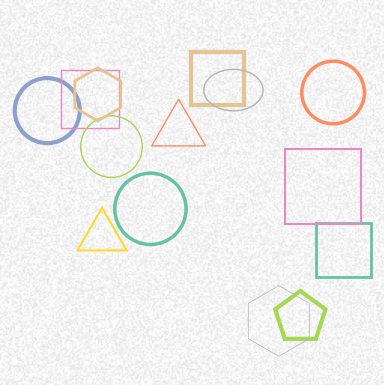[{"shape": "circle", "thickness": 2.5, "radius": 0.46, "center": [0.391, 0.458]}, {"shape": "square", "thickness": 2, "radius": 0.35, "center": [0.892, 0.35]}, {"shape": "circle", "thickness": 2.5, "radius": 0.41, "center": [0.865, 0.76]}, {"shape": "triangle", "thickness": 1, "radius": 0.4, "center": [0.464, 0.661]}, {"shape": "circle", "thickness": 3, "radius": 0.42, "center": [0.123, 0.713]}, {"shape": "square", "thickness": 1.5, "radius": 0.49, "center": [0.839, 0.515]}, {"shape": "square", "thickness": 1, "radius": 0.37, "center": [0.234, 0.743]}, {"shape": "pentagon", "thickness": 3, "radius": 0.34, "center": [0.78, 0.175]}, {"shape": "circle", "thickness": 1, "radius": 0.4, "center": [0.29, 0.619]}, {"shape": "triangle", "thickness": 1.5, "radius": 0.37, "center": [0.265, 0.386]}, {"shape": "hexagon", "thickness": 2, "radius": 0.34, "center": [0.254, 0.755]}, {"shape": "square", "thickness": 3, "radius": 0.34, "center": [0.566, 0.796]}, {"shape": "oval", "thickness": 1, "radius": 0.38, "center": [0.606, 0.766]}, {"shape": "hexagon", "thickness": 0.5, "radius": 0.46, "center": [0.724, 0.166]}]